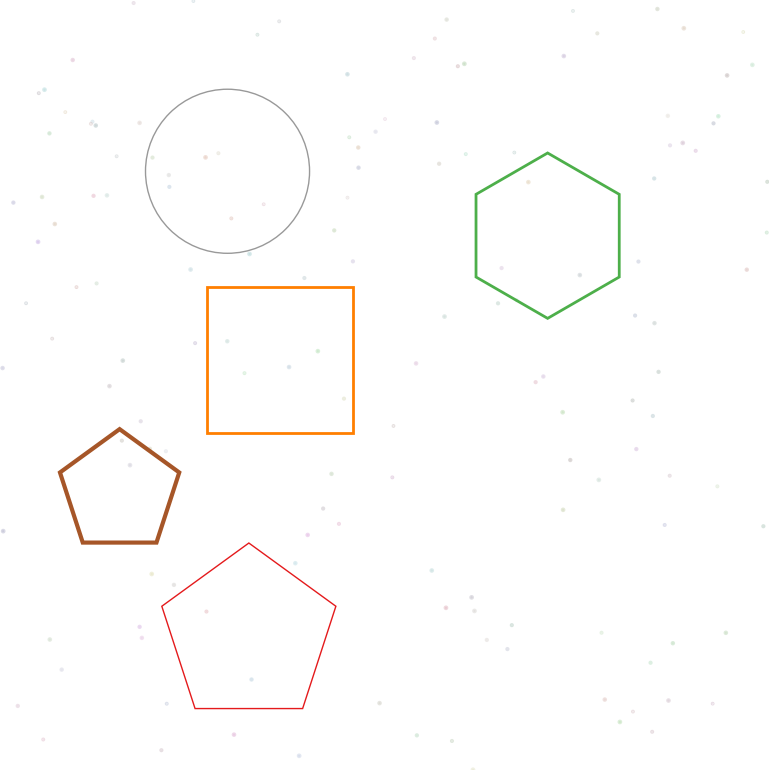[{"shape": "pentagon", "thickness": 0.5, "radius": 0.59, "center": [0.323, 0.176]}, {"shape": "hexagon", "thickness": 1, "radius": 0.54, "center": [0.711, 0.694]}, {"shape": "square", "thickness": 1, "radius": 0.47, "center": [0.363, 0.533]}, {"shape": "pentagon", "thickness": 1.5, "radius": 0.41, "center": [0.155, 0.361]}, {"shape": "circle", "thickness": 0.5, "radius": 0.53, "center": [0.295, 0.778]}]